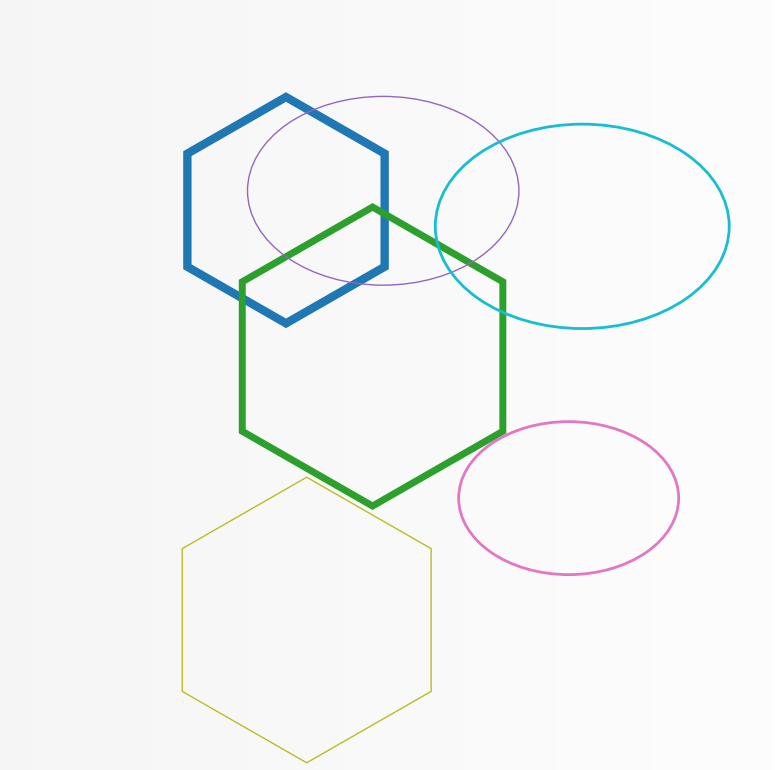[{"shape": "hexagon", "thickness": 3, "radius": 0.73, "center": [0.369, 0.727]}, {"shape": "hexagon", "thickness": 2.5, "radius": 0.97, "center": [0.481, 0.537]}, {"shape": "oval", "thickness": 0.5, "radius": 0.88, "center": [0.494, 0.752]}, {"shape": "oval", "thickness": 1, "radius": 0.71, "center": [0.734, 0.353]}, {"shape": "hexagon", "thickness": 0.5, "radius": 0.93, "center": [0.396, 0.195]}, {"shape": "oval", "thickness": 1, "radius": 0.95, "center": [0.751, 0.706]}]